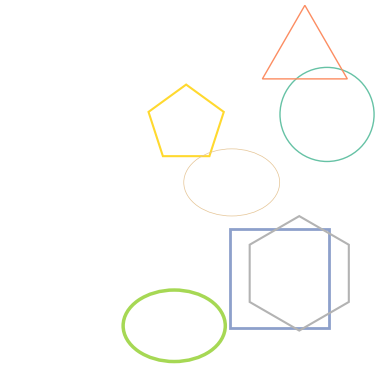[{"shape": "circle", "thickness": 1, "radius": 0.61, "center": [0.849, 0.703]}, {"shape": "triangle", "thickness": 1, "radius": 0.64, "center": [0.792, 0.859]}, {"shape": "square", "thickness": 2, "radius": 0.64, "center": [0.726, 0.277]}, {"shape": "oval", "thickness": 2.5, "radius": 0.66, "center": [0.453, 0.154]}, {"shape": "pentagon", "thickness": 1.5, "radius": 0.51, "center": [0.484, 0.678]}, {"shape": "oval", "thickness": 0.5, "radius": 0.62, "center": [0.602, 0.526]}, {"shape": "hexagon", "thickness": 1.5, "radius": 0.74, "center": [0.777, 0.29]}]